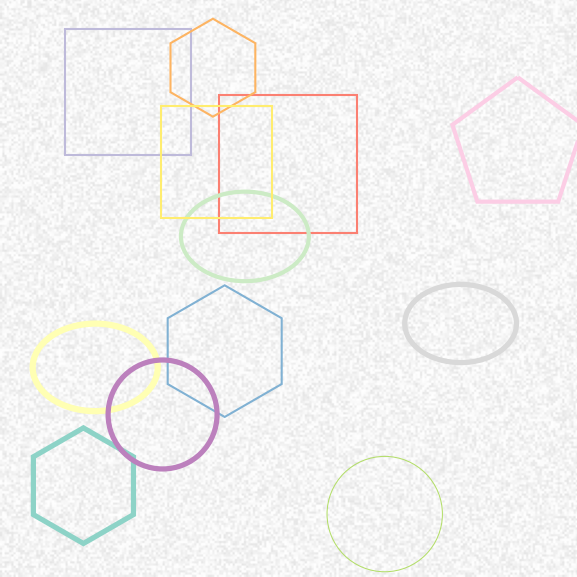[{"shape": "hexagon", "thickness": 2.5, "radius": 0.5, "center": [0.144, 0.158]}, {"shape": "oval", "thickness": 3, "radius": 0.54, "center": [0.165, 0.363]}, {"shape": "square", "thickness": 1, "radius": 0.55, "center": [0.221, 0.839]}, {"shape": "square", "thickness": 1, "radius": 0.6, "center": [0.499, 0.716]}, {"shape": "hexagon", "thickness": 1, "radius": 0.57, "center": [0.389, 0.391]}, {"shape": "hexagon", "thickness": 1, "radius": 0.42, "center": [0.369, 0.882]}, {"shape": "circle", "thickness": 0.5, "radius": 0.5, "center": [0.666, 0.109]}, {"shape": "pentagon", "thickness": 2, "radius": 0.6, "center": [0.897, 0.746]}, {"shape": "oval", "thickness": 2.5, "radius": 0.48, "center": [0.798, 0.439]}, {"shape": "circle", "thickness": 2.5, "radius": 0.47, "center": [0.282, 0.281]}, {"shape": "oval", "thickness": 2, "radius": 0.55, "center": [0.424, 0.59]}, {"shape": "square", "thickness": 1, "radius": 0.48, "center": [0.375, 0.719]}]